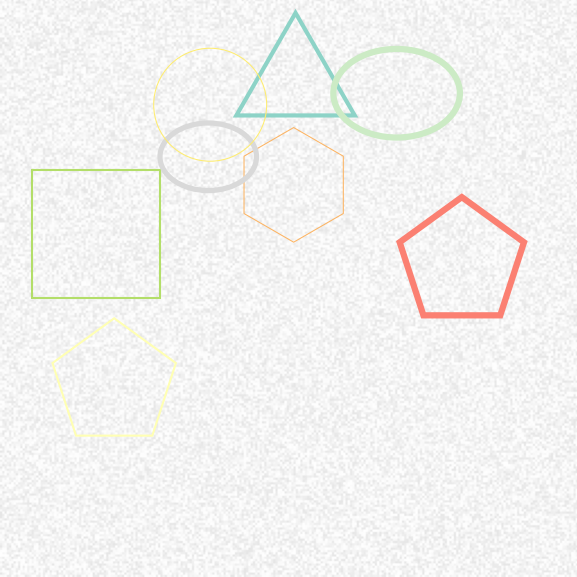[{"shape": "triangle", "thickness": 2, "radius": 0.59, "center": [0.512, 0.858]}, {"shape": "pentagon", "thickness": 1, "radius": 0.56, "center": [0.198, 0.336]}, {"shape": "pentagon", "thickness": 3, "radius": 0.57, "center": [0.8, 0.545]}, {"shape": "hexagon", "thickness": 0.5, "radius": 0.5, "center": [0.509, 0.679]}, {"shape": "square", "thickness": 1, "radius": 0.55, "center": [0.167, 0.594]}, {"shape": "oval", "thickness": 2.5, "radius": 0.42, "center": [0.361, 0.728]}, {"shape": "oval", "thickness": 3, "radius": 0.55, "center": [0.687, 0.838]}, {"shape": "circle", "thickness": 0.5, "radius": 0.49, "center": [0.364, 0.818]}]